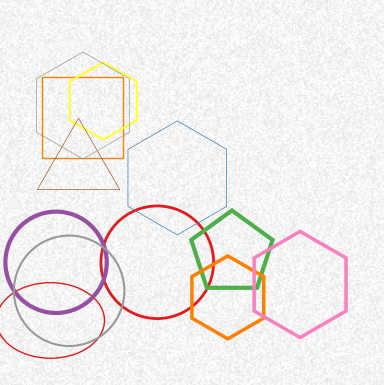[{"shape": "circle", "thickness": 2, "radius": 0.73, "center": [0.409, 0.319]}, {"shape": "oval", "thickness": 1, "radius": 0.7, "center": [0.131, 0.168]}, {"shape": "hexagon", "thickness": 0.5, "radius": 0.74, "center": [0.461, 0.538]}, {"shape": "pentagon", "thickness": 3, "radius": 0.56, "center": [0.602, 0.342]}, {"shape": "circle", "thickness": 3, "radius": 0.66, "center": [0.146, 0.319]}, {"shape": "hexagon", "thickness": 2.5, "radius": 0.54, "center": [0.592, 0.228]}, {"shape": "square", "thickness": 1, "radius": 0.52, "center": [0.214, 0.695]}, {"shape": "hexagon", "thickness": 1.5, "radius": 0.5, "center": [0.268, 0.738]}, {"shape": "triangle", "thickness": 0.5, "radius": 0.62, "center": [0.204, 0.569]}, {"shape": "hexagon", "thickness": 2.5, "radius": 0.69, "center": [0.779, 0.261]}, {"shape": "circle", "thickness": 1.5, "radius": 0.72, "center": [0.18, 0.245]}, {"shape": "hexagon", "thickness": 0.5, "radius": 0.7, "center": [0.215, 0.726]}]